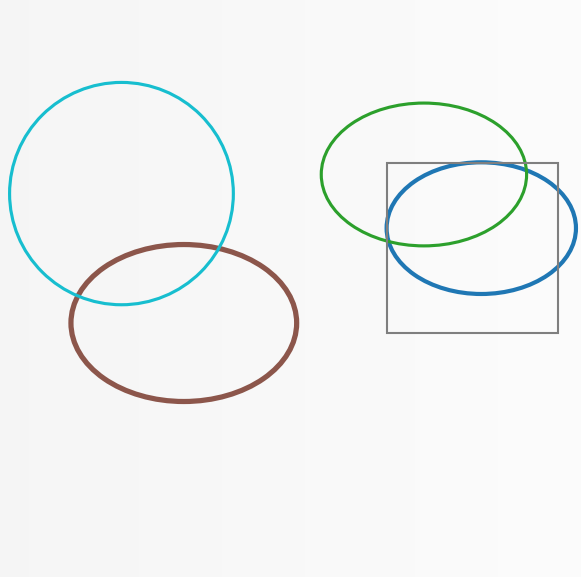[{"shape": "oval", "thickness": 2, "radius": 0.81, "center": [0.828, 0.604]}, {"shape": "oval", "thickness": 1.5, "radius": 0.88, "center": [0.729, 0.697]}, {"shape": "oval", "thickness": 2.5, "radius": 0.97, "center": [0.316, 0.44]}, {"shape": "square", "thickness": 1, "radius": 0.74, "center": [0.813, 0.569]}, {"shape": "circle", "thickness": 1.5, "radius": 0.96, "center": [0.209, 0.664]}]